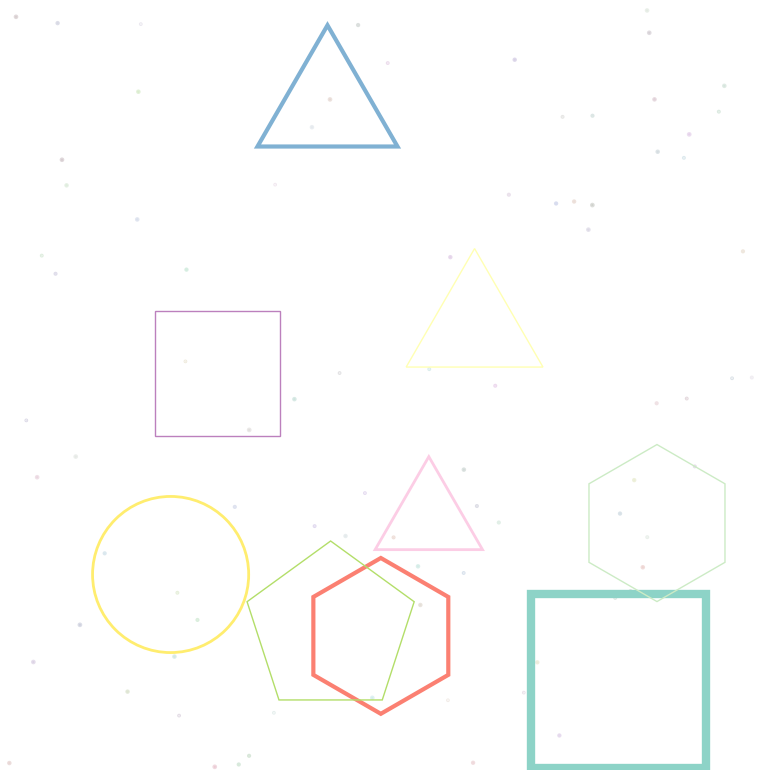[{"shape": "square", "thickness": 3, "radius": 0.57, "center": [0.803, 0.116]}, {"shape": "triangle", "thickness": 0.5, "radius": 0.51, "center": [0.616, 0.575]}, {"shape": "hexagon", "thickness": 1.5, "radius": 0.51, "center": [0.495, 0.174]}, {"shape": "triangle", "thickness": 1.5, "radius": 0.52, "center": [0.425, 0.862]}, {"shape": "pentagon", "thickness": 0.5, "radius": 0.57, "center": [0.429, 0.183]}, {"shape": "triangle", "thickness": 1, "radius": 0.4, "center": [0.557, 0.326]}, {"shape": "square", "thickness": 0.5, "radius": 0.41, "center": [0.283, 0.515]}, {"shape": "hexagon", "thickness": 0.5, "radius": 0.51, "center": [0.853, 0.321]}, {"shape": "circle", "thickness": 1, "radius": 0.51, "center": [0.222, 0.254]}]